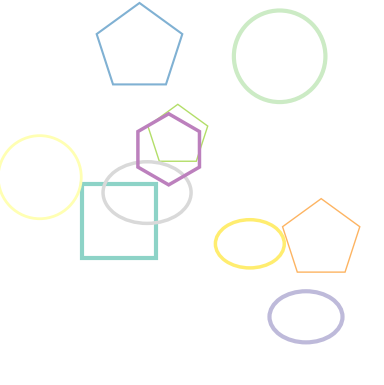[{"shape": "square", "thickness": 3, "radius": 0.48, "center": [0.309, 0.425]}, {"shape": "circle", "thickness": 2, "radius": 0.54, "center": [0.103, 0.54]}, {"shape": "oval", "thickness": 3, "radius": 0.47, "center": [0.795, 0.177]}, {"shape": "pentagon", "thickness": 1.5, "radius": 0.58, "center": [0.362, 0.875]}, {"shape": "pentagon", "thickness": 1, "radius": 0.53, "center": [0.834, 0.379]}, {"shape": "pentagon", "thickness": 1, "radius": 0.41, "center": [0.462, 0.647]}, {"shape": "oval", "thickness": 2.5, "radius": 0.57, "center": [0.382, 0.5]}, {"shape": "hexagon", "thickness": 2.5, "radius": 0.46, "center": [0.438, 0.612]}, {"shape": "circle", "thickness": 3, "radius": 0.59, "center": [0.726, 0.854]}, {"shape": "oval", "thickness": 2.5, "radius": 0.45, "center": [0.649, 0.367]}]